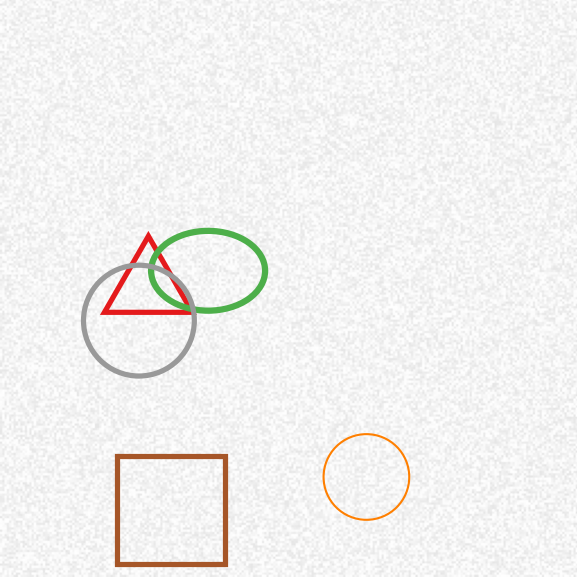[{"shape": "triangle", "thickness": 2.5, "radius": 0.44, "center": [0.257, 0.502]}, {"shape": "oval", "thickness": 3, "radius": 0.49, "center": [0.36, 0.53]}, {"shape": "circle", "thickness": 1, "radius": 0.37, "center": [0.634, 0.173]}, {"shape": "square", "thickness": 2.5, "radius": 0.47, "center": [0.296, 0.117]}, {"shape": "circle", "thickness": 2.5, "radius": 0.48, "center": [0.241, 0.444]}]